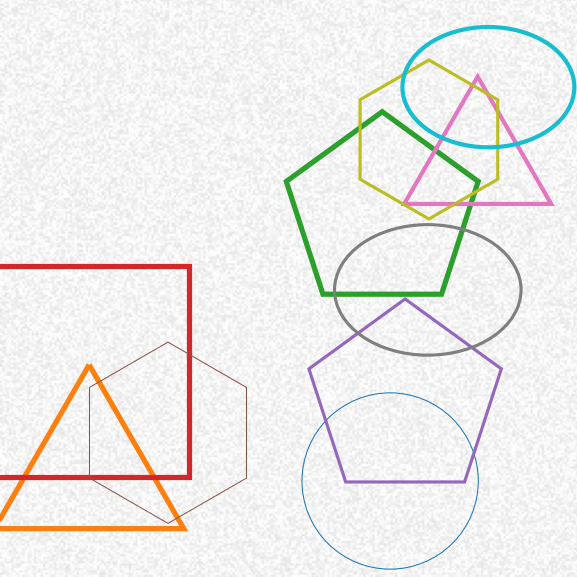[{"shape": "circle", "thickness": 0.5, "radius": 0.76, "center": [0.676, 0.166]}, {"shape": "triangle", "thickness": 2.5, "radius": 0.95, "center": [0.154, 0.178]}, {"shape": "pentagon", "thickness": 2.5, "radius": 0.87, "center": [0.662, 0.631]}, {"shape": "square", "thickness": 2.5, "radius": 0.91, "center": [0.144, 0.356]}, {"shape": "pentagon", "thickness": 1.5, "radius": 0.88, "center": [0.702, 0.306]}, {"shape": "hexagon", "thickness": 0.5, "radius": 0.78, "center": [0.291, 0.25]}, {"shape": "triangle", "thickness": 2, "radius": 0.73, "center": [0.827, 0.719]}, {"shape": "oval", "thickness": 1.5, "radius": 0.81, "center": [0.741, 0.497]}, {"shape": "hexagon", "thickness": 1.5, "radius": 0.69, "center": [0.743, 0.758]}, {"shape": "oval", "thickness": 2, "radius": 0.74, "center": [0.846, 0.848]}]